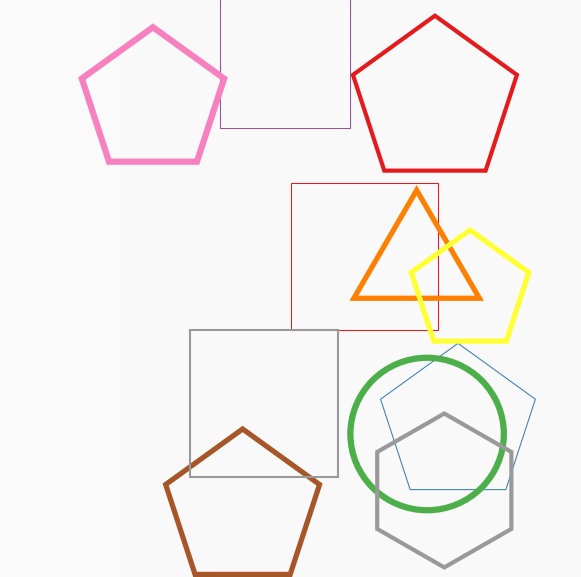[{"shape": "pentagon", "thickness": 2, "radius": 0.74, "center": [0.748, 0.824]}, {"shape": "square", "thickness": 0.5, "radius": 0.64, "center": [0.627, 0.555]}, {"shape": "pentagon", "thickness": 0.5, "radius": 0.7, "center": [0.788, 0.265]}, {"shape": "circle", "thickness": 3, "radius": 0.66, "center": [0.735, 0.248]}, {"shape": "square", "thickness": 0.5, "radius": 0.56, "center": [0.49, 0.889]}, {"shape": "triangle", "thickness": 2.5, "radius": 0.62, "center": [0.717, 0.545]}, {"shape": "pentagon", "thickness": 2.5, "radius": 0.53, "center": [0.809, 0.494]}, {"shape": "pentagon", "thickness": 2.5, "radius": 0.7, "center": [0.417, 0.117]}, {"shape": "pentagon", "thickness": 3, "radius": 0.64, "center": [0.263, 0.823]}, {"shape": "hexagon", "thickness": 2, "radius": 0.67, "center": [0.764, 0.15]}, {"shape": "square", "thickness": 1, "radius": 0.64, "center": [0.454, 0.3]}]